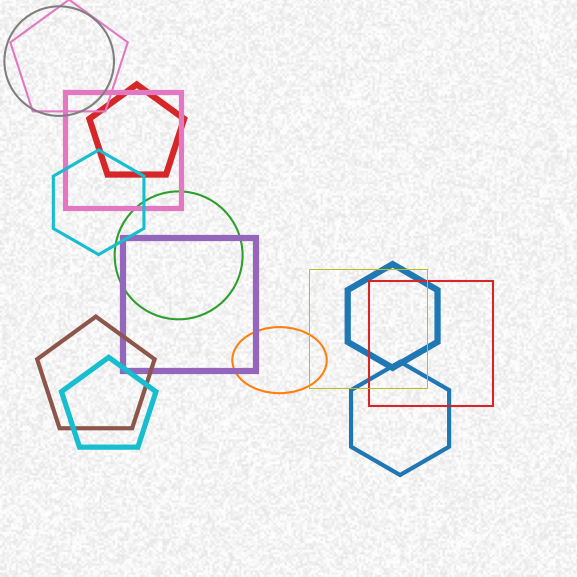[{"shape": "hexagon", "thickness": 2, "radius": 0.49, "center": [0.693, 0.275]}, {"shape": "hexagon", "thickness": 3, "radius": 0.45, "center": [0.68, 0.452]}, {"shape": "oval", "thickness": 1, "radius": 0.41, "center": [0.484, 0.375]}, {"shape": "circle", "thickness": 1, "radius": 0.55, "center": [0.309, 0.557]}, {"shape": "square", "thickness": 1, "radius": 0.54, "center": [0.746, 0.404]}, {"shape": "pentagon", "thickness": 3, "radius": 0.43, "center": [0.237, 0.767]}, {"shape": "square", "thickness": 3, "radius": 0.58, "center": [0.328, 0.472]}, {"shape": "pentagon", "thickness": 2, "radius": 0.53, "center": [0.166, 0.344]}, {"shape": "square", "thickness": 2.5, "radius": 0.5, "center": [0.213, 0.74]}, {"shape": "pentagon", "thickness": 1, "radius": 0.53, "center": [0.12, 0.893]}, {"shape": "circle", "thickness": 1, "radius": 0.47, "center": [0.102, 0.893]}, {"shape": "square", "thickness": 0.5, "radius": 0.51, "center": [0.637, 0.431]}, {"shape": "hexagon", "thickness": 1.5, "radius": 0.45, "center": [0.171, 0.649]}, {"shape": "pentagon", "thickness": 2.5, "radius": 0.43, "center": [0.188, 0.294]}]